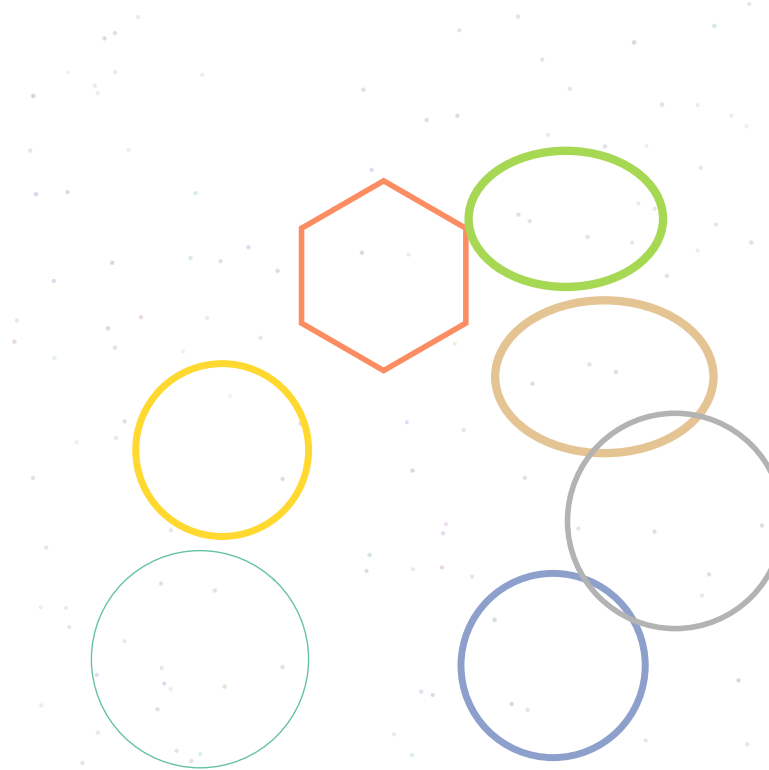[{"shape": "circle", "thickness": 0.5, "radius": 0.71, "center": [0.26, 0.144]}, {"shape": "hexagon", "thickness": 2, "radius": 0.62, "center": [0.498, 0.642]}, {"shape": "circle", "thickness": 2.5, "radius": 0.6, "center": [0.718, 0.136]}, {"shape": "oval", "thickness": 3, "radius": 0.63, "center": [0.735, 0.716]}, {"shape": "circle", "thickness": 2.5, "radius": 0.56, "center": [0.289, 0.416]}, {"shape": "oval", "thickness": 3, "radius": 0.71, "center": [0.785, 0.511]}, {"shape": "circle", "thickness": 2, "radius": 0.7, "center": [0.877, 0.323]}]